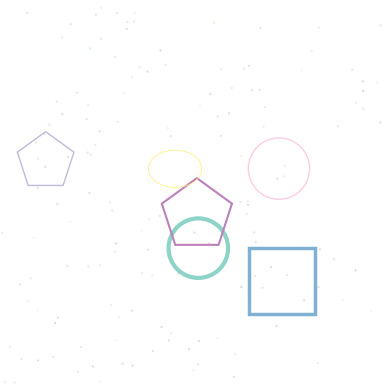[{"shape": "circle", "thickness": 3, "radius": 0.39, "center": [0.515, 0.355]}, {"shape": "pentagon", "thickness": 1, "radius": 0.39, "center": [0.119, 0.581]}, {"shape": "square", "thickness": 2.5, "radius": 0.43, "center": [0.732, 0.271]}, {"shape": "circle", "thickness": 1, "radius": 0.4, "center": [0.725, 0.562]}, {"shape": "pentagon", "thickness": 1.5, "radius": 0.48, "center": [0.511, 0.442]}, {"shape": "oval", "thickness": 0.5, "radius": 0.35, "center": [0.455, 0.562]}]